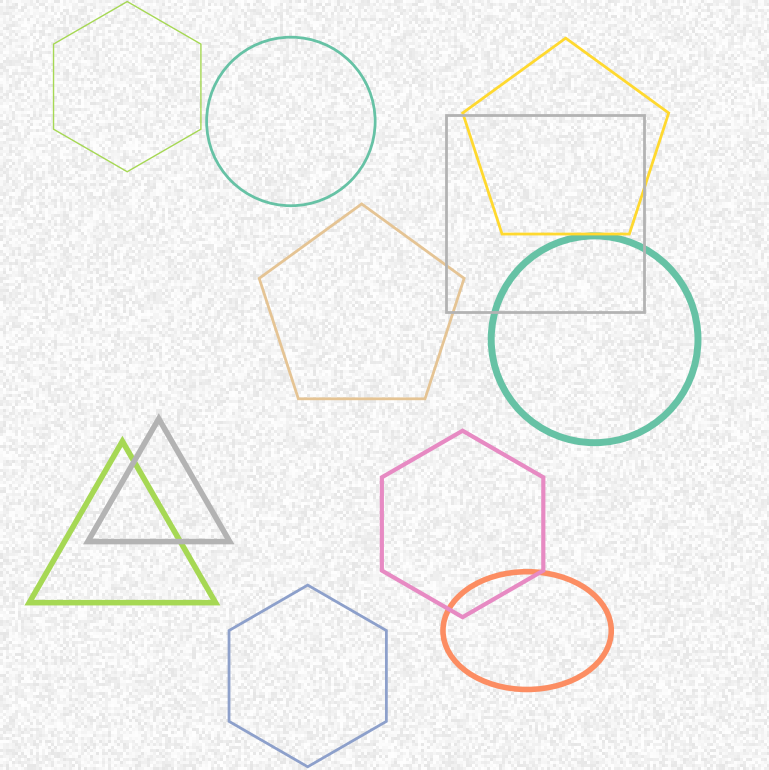[{"shape": "circle", "thickness": 2.5, "radius": 0.67, "center": [0.772, 0.559]}, {"shape": "circle", "thickness": 1, "radius": 0.55, "center": [0.378, 0.842]}, {"shape": "oval", "thickness": 2, "radius": 0.55, "center": [0.685, 0.181]}, {"shape": "hexagon", "thickness": 1, "radius": 0.59, "center": [0.4, 0.122]}, {"shape": "hexagon", "thickness": 1.5, "radius": 0.61, "center": [0.601, 0.32]}, {"shape": "triangle", "thickness": 2, "radius": 0.7, "center": [0.159, 0.287]}, {"shape": "hexagon", "thickness": 0.5, "radius": 0.55, "center": [0.165, 0.887]}, {"shape": "pentagon", "thickness": 1, "radius": 0.7, "center": [0.735, 0.81]}, {"shape": "pentagon", "thickness": 1, "radius": 0.7, "center": [0.47, 0.595]}, {"shape": "triangle", "thickness": 2, "radius": 0.53, "center": [0.206, 0.35]}, {"shape": "square", "thickness": 1, "radius": 0.64, "center": [0.707, 0.723]}]